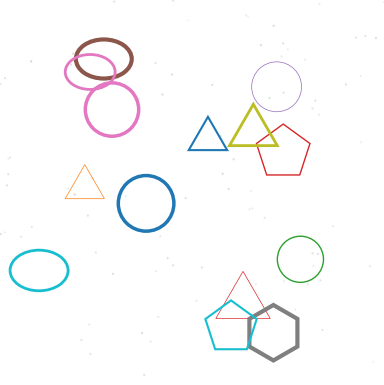[{"shape": "circle", "thickness": 2.5, "radius": 0.36, "center": [0.379, 0.472]}, {"shape": "triangle", "thickness": 1.5, "radius": 0.29, "center": [0.54, 0.639]}, {"shape": "triangle", "thickness": 0.5, "radius": 0.29, "center": [0.22, 0.513]}, {"shape": "circle", "thickness": 1, "radius": 0.3, "center": [0.78, 0.327]}, {"shape": "pentagon", "thickness": 1, "radius": 0.37, "center": [0.736, 0.605]}, {"shape": "triangle", "thickness": 0.5, "radius": 0.41, "center": [0.631, 0.213]}, {"shape": "circle", "thickness": 0.5, "radius": 0.32, "center": [0.718, 0.775]}, {"shape": "oval", "thickness": 3, "radius": 0.36, "center": [0.27, 0.847]}, {"shape": "oval", "thickness": 2, "radius": 0.32, "center": [0.234, 0.813]}, {"shape": "circle", "thickness": 2.5, "radius": 0.35, "center": [0.291, 0.715]}, {"shape": "hexagon", "thickness": 3, "radius": 0.36, "center": [0.71, 0.136]}, {"shape": "triangle", "thickness": 2, "radius": 0.36, "center": [0.658, 0.658]}, {"shape": "oval", "thickness": 2, "radius": 0.38, "center": [0.102, 0.297]}, {"shape": "pentagon", "thickness": 1.5, "radius": 0.35, "center": [0.6, 0.15]}]